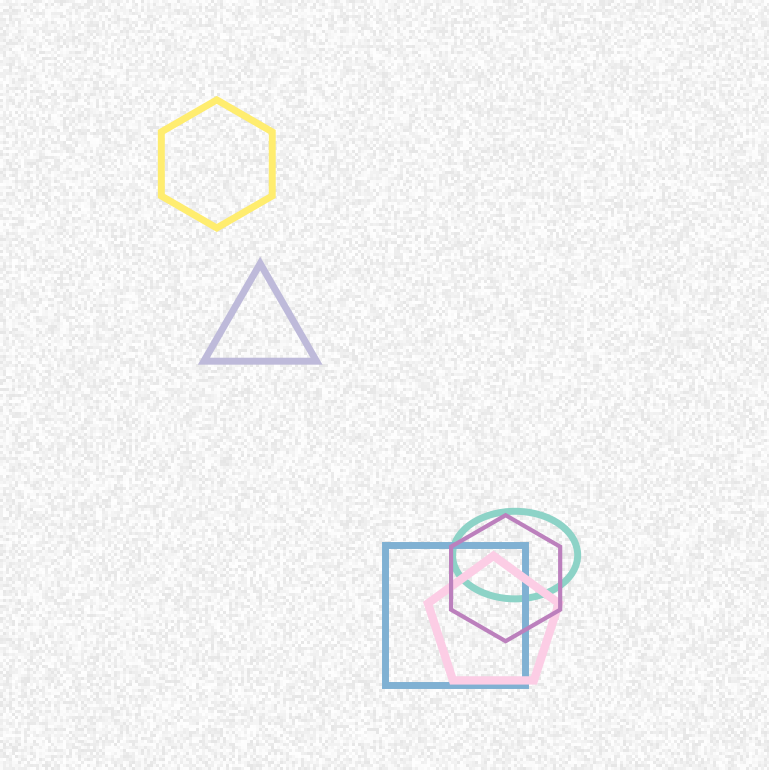[{"shape": "oval", "thickness": 2.5, "radius": 0.41, "center": [0.669, 0.279]}, {"shape": "triangle", "thickness": 2.5, "radius": 0.42, "center": [0.338, 0.573]}, {"shape": "square", "thickness": 2.5, "radius": 0.46, "center": [0.591, 0.201]}, {"shape": "pentagon", "thickness": 3, "radius": 0.45, "center": [0.641, 0.189]}, {"shape": "hexagon", "thickness": 1.5, "radius": 0.41, "center": [0.657, 0.249]}, {"shape": "hexagon", "thickness": 2.5, "radius": 0.42, "center": [0.282, 0.787]}]